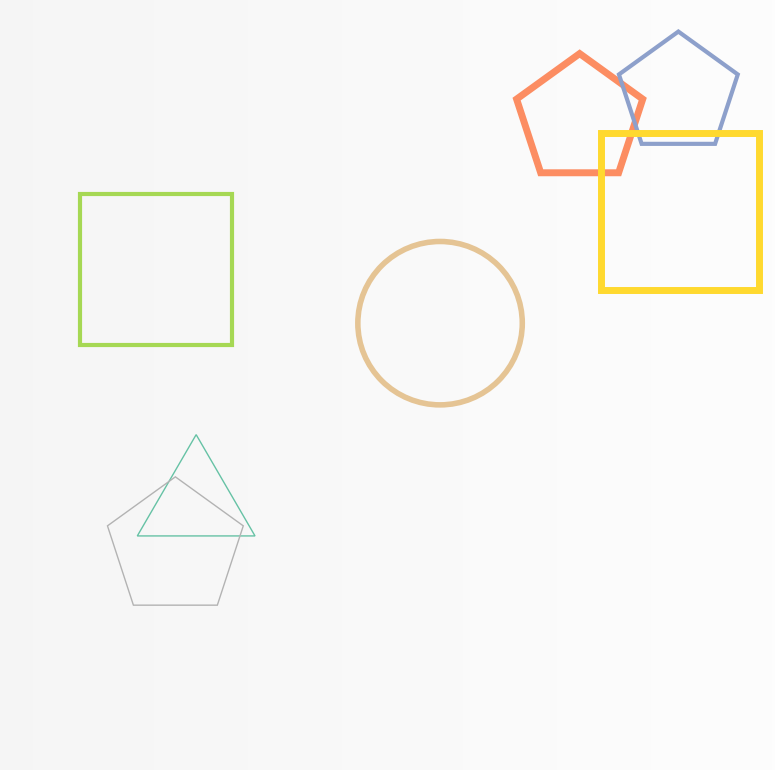[{"shape": "triangle", "thickness": 0.5, "radius": 0.44, "center": [0.253, 0.348]}, {"shape": "pentagon", "thickness": 2.5, "radius": 0.43, "center": [0.748, 0.845]}, {"shape": "pentagon", "thickness": 1.5, "radius": 0.4, "center": [0.875, 0.878]}, {"shape": "square", "thickness": 1.5, "radius": 0.49, "center": [0.201, 0.65]}, {"shape": "square", "thickness": 2.5, "radius": 0.51, "center": [0.878, 0.725]}, {"shape": "circle", "thickness": 2, "radius": 0.53, "center": [0.568, 0.58]}, {"shape": "pentagon", "thickness": 0.5, "radius": 0.46, "center": [0.226, 0.289]}]